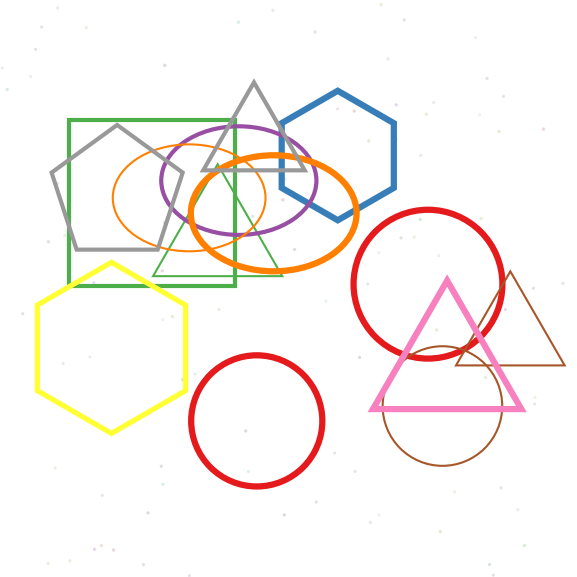[{"shape": "circle", "thickness": 3, "radius": 0.57, "center": [0.445, 0.27]}, {"shape": "circle", "thickness": 3, "radius": 0.64, "center": [0.741, 0.507]}, {"shape": "hexagon", "thickness": 3, "radius": 0.56, "center": [0.585, 0.73]}, {"shape": "triangle", "thickness": 1, "radius": 0.65, "center": [0.377, 0.586]}, {"shape": "square", "thickness": 2, "radius": 0.72, "center": [0.264, 0.647]}, {"shape": "oval", "thickness": 2, "radius": 0.67, "center": [0.414, 0.686]}, {"shape": "oval", "thickness": 3, "radius": 0.72, "center": [0.474, 0.63]}, {"shape": "oval", "thickness": 1, "radius": 0.66, "center": [0.328, 0.657]}, {"shape": "hexagon", "thickness": 2.5, "radius": 0.74, "center": [0.193, 0.397]}, {"shape": "triangle", "thickness": 1, "radius": 0.54, "center": [0.884, 0.421]}, {"shape": "circle", "thickness": 1, "radius": 0.52, "center": [0.766, 0.296]}, {"shape": "triangle", "thickness": 3, "radius": 0.74, "center": [0.774, 0.365]}, {"shape": "pentagon", "thickness": 2, "radius": 0.6, "center": [0.203, 0.663]}, {"shape": "triangle", "thickness": 2, "radius": 0.51, "center": [0.44, 0.755]}]